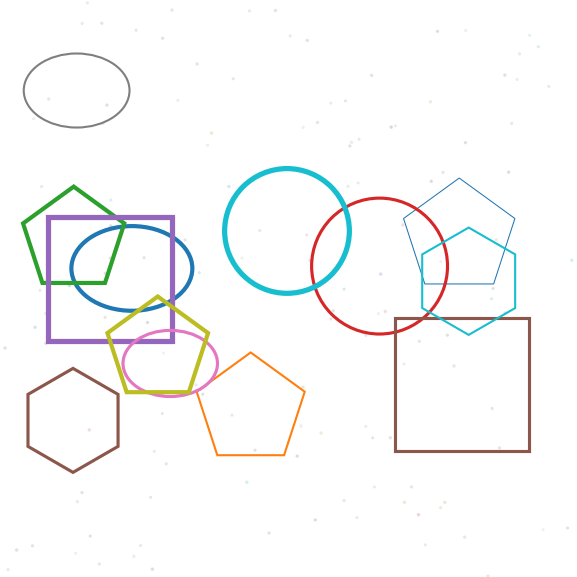[{"shape": "oval", "thickness": 2, "radius": 0.52, "center": [0.228, 0.534]}, {"shape": "pentagon", "thickness": 0.5, "radius": 0.51, "center": [0.795, 0.589]}, {"shape": "pentagon", "thickness": 1, "radius": 0.49, "center": [0.434, 0.29]}, {"shape": "pentagon", "thickness": 2, "radius": 0.46, "center": [0.128, 0.584]}, {"shape": "circle", "thickness": 1.5, "radius": 0.59, "center": [0.657, 0.538]}, {"shape": "square", "thickness": 2.5, "radius": 0.54, "center": [0.191, 0.516]}, {"shape": "hexagon", "thickness": 1.5, "radius": 0.45, "center": [0.126, 0.271]}, {"shape": "square", "thickness": 1.5, "radius": 0.58, "center": [0.8, 0.333]}, {"shape": "oval", "thickness": 1.5, "radius": 0.41, "center": [0.295, 0.37]}, {"shape": "oval", "thickness": 1, "radius": 0.46, "center": [0.133, 0.842]}, {"shape": "pentagon", "thickness": 2, "radius": 0.46, "center": [0.273, 0.394]}, {"shape": "circle", "thickness": 2.5, "radius": 0.54, "center": [0.497, 0.599]}, {"shape": "hexagon", "thickness": 1, "radius": 0.46, "center": [0.812, 0.512]}]